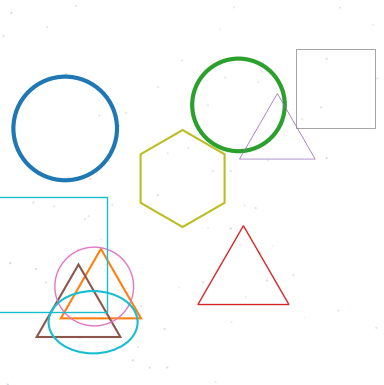[{"shape": "circle", "thickness": 3, "radius": 0.67, "center": [0.169, 0.666]}, {"shape": "triangle", "thickness": 1.5, "radius": 0.6, "center": [0.262, 0.233]}, {"shape": "circle", "thickness": 3, "radius": 0.6, "center": [0.619, 0.728]}, {"shape": "triangle", "thickness": 1, "radius": 0.68, "center": [0.632, 0.277]}, {"shape": "triangle", "thickness": 0.5, "radius": 0.57, "center": [0.72, 0.644]}, {"shape": "triangle", "thickness": 1.5, "radius": 0.63, "center": [0.204, 0.187]}, {"shape": "circle", "thickness": 1, "radius": 0.51, "center": [0.245, 0.256]}, {"shape": "square", "thickness": 0.5, "radius": 0.51, "center": [0.871, 0.771]}, {"shape": "hexagon", "thickness": 1.5, "radius": 0.63, "center": [0.474, 0.536]}, {"shape": "oval", "thickness": 1.5, "radius": 0.58, "center": [0.242, 0.163]}, {"shape": "square", "thickness": 1, "radius": 0.75, "center": [0.13, 0.338]}]